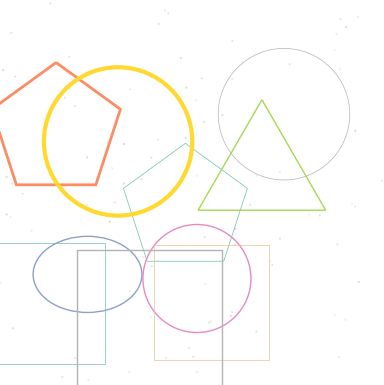[{"shape": "pentagon", "thickness": 0.5, "radius": 0.85, "center": [0.482, 0.458]}, {"shape": "square", "thickness": 0.5, "radius": 0.78, "center": [0.115, 0.212]}, {"shape": "pentagon", "thickness": 2, "radius": 0.88, "center": [0.146, 0.662]}, {"shape": "oval", "thickness": 1, "radius": 0.71, "center": [0.227, 0.287]}, {"shape": "circle", "thickness": 1, "radius": 0.7, "center": [0.512, 0.277]}, {"shape": "triangle", "thickness": 1, "radius": 0.96, "center": [0.68, 0.55]}, {"shape": "circle", "thickness": 3, "radius": 0.96, "center": [0.307, 0.633]}, {"shape": "square", "thickness": 0.5, "radius": 0.74, "center": [0.549, 0.214]}, {"shape": "circle", "thickness": 0.5, "radius": 0.85, "center": [0.738, 0.703]}, {"shape": "square", "thickness": 1, "radius": 0.95, "center": [0.388, 0.16]}]